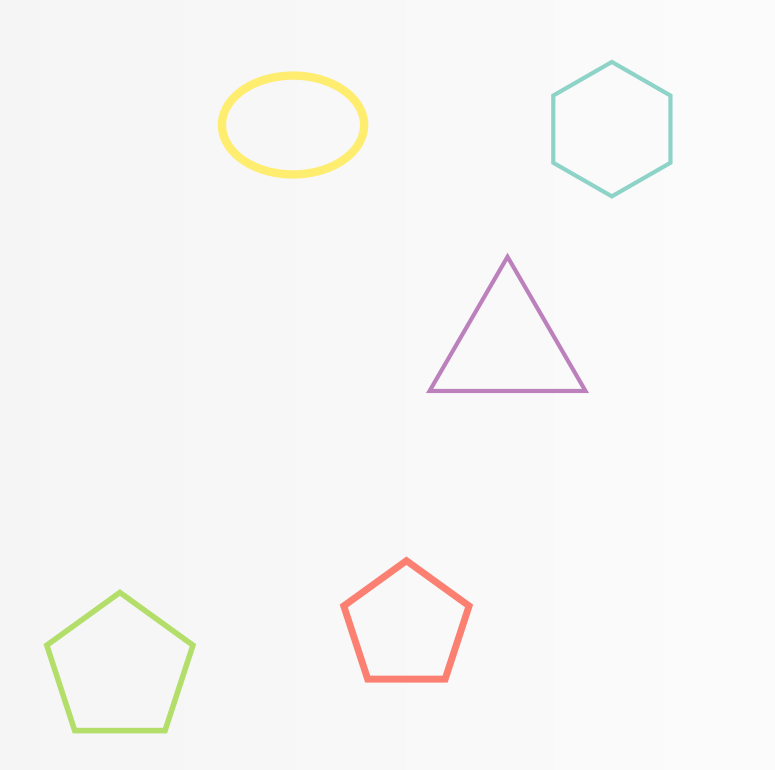[{"shape": "hexagon", "thickness": 1.5, "radius": 0.44, "center": [0.789, 0.832]}, {"shape": "pentagon", "thickness": 2.5, "radius": 0.42, "center": [0.524, 0.187]}, {"shape": "pentagon", "thickness": 2, "radius": 0.5, "center": [0.155, 0.131]}, {"shape": "triangle", "thickness": 1.5, "radius": 0.58, "center": [0.655, 0.55]}, {"shape": "oval", "thickness": 3, "radius": 0.46, "center": [0.378, 0.838]}]